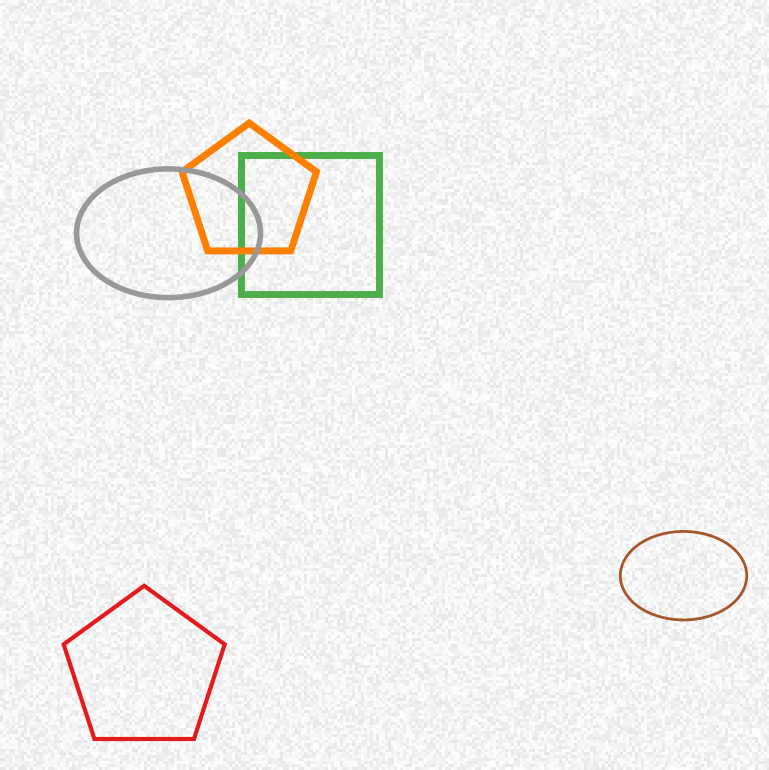[{"shape": "pentagon", "thickness": 1.5, "radius": 0.55, "center": [0.187, 0.129]}, {"shape": "square", "thickness": 2.5, "radius": 0.45, "center": [0.402, 0.708]}, {"shape": "pentagon", "thickness": 2.5, "radius": 0.46, "center": [0.324, 0.748]}, {"shape": "oval", "thickness": 1, "radius": 0.41, "center": [0.888, 0.252]}, {"shape": "oval", "thickness": 2, "radius": 0.6, "center": [0.219, 0.697]}]